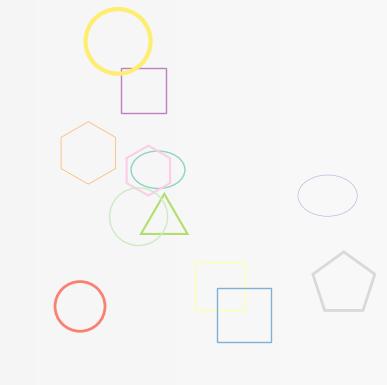[{"shape": "oval", "thickness": 1, "radius": 0.35, "center": [0.408, 0.559]}, {"shape": "square", "thickness": 1, "radius": 0.32, "center": [0.568, 0.257]}, {"shape": "oval", "thickness": 0.5, "radius": 0.38, "center": [0.845, 0.492]}, {"shape": "circle", "thickness": 2, "radius": 0.32, "center": [0.207, 0.204]}, {"shape": "square", "thickness": 1, "radius": 0.35, "center": [0.629, 0.182]}, {"shape": "hexagon", "thickness": 0.5, "radius": 0.41, "center": [0.228, 0.603]}, {"shape": "triangle", "thickness": 1.5, "radius": 0.35, "center": [0.424, 0.427]}, {"shape": "hexagon", "thickness": 1.5, "radius": 0.32, "center": [0.383, 0.557]}, {"shape": "pentagon", "thickness": 2, "radius": 0.42, "center": [0.887, 0.262]}, {"shape": "square", "thickness": 1, "radius": 0.29, "center": [0.372, 0.766]}, {"shape": "circle", "thickness": 1, "radius": 0.37, "center": [0.358, 0.437]}, {"shape": "circle", "thickness": 3, "radius": 0.42, "center": [0.305, 0.893]}]